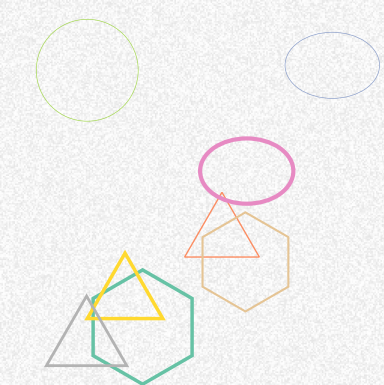[{"shape": "hexagon", "thickness": 2.5, "radius": 0.74, "center": [0.37, 0.151]}, {"shape": "triangle", "thickness": 1, "radius": 0.56, "center": [0.577, 0.388]}, {"shape": "oval", "thickness": 0.5, "radius": 0.61, "center": [0.863, 0.83]}, {"shape": "oval", "thickness": 3, "radius": 0.61, "center": [0.641, 0.556]}, {"shape": "circle", "thickness": 0.5, "radius": 0.66, "center": [0.227, 0.817]}, {"shape": "triangle", "thickness": 2.5, "radius": 0.57, "center": [0.325, 0.229]}, {"shape": "hexagon", "thickness": 1.5, "radius": 0.64, "center": [0.638, 0.32]}, {"shape": "triangle", "thickness": 2, "radius": 0.6, "center": [0.225, 0.11]}]